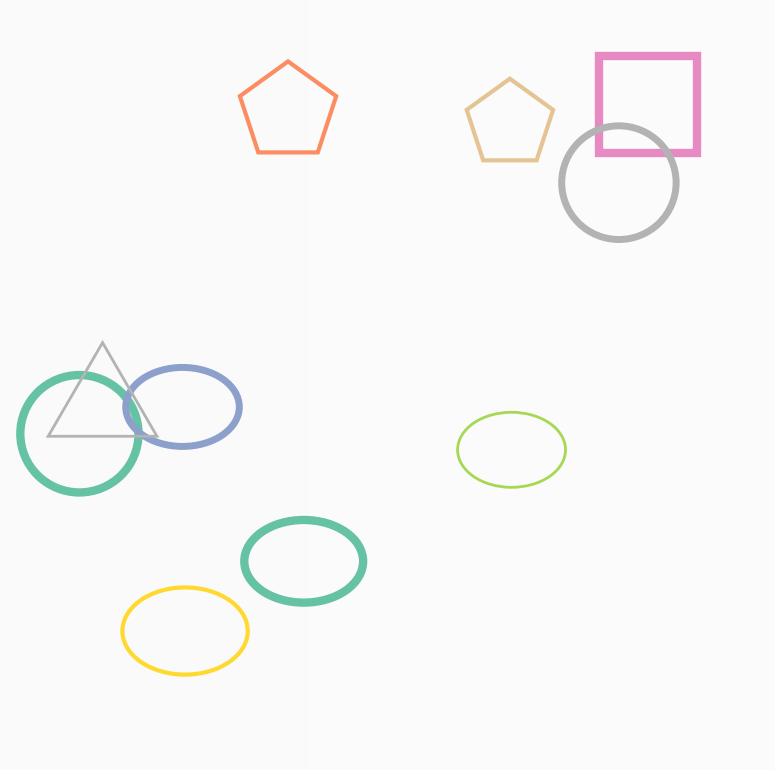[{"shape": "oval", "thickness": 3, "radius": 0.38, "center": [0.392, 0.271]}, {"shape": "circle", "thickness": 3, "radius": 0.38, "center": [0.102, 0.437]}, {"shape": "pentagon", "thickness": 1.5, "radius": 0.33, "center": [0.372, 0.855]}, {"shape": "oval", "thickness": 2.5, "radius": 0.37, "center": [0.236, 0.472]}, {"shape": "square", "thickness": 3, "radius": 0.32, "center": [0.836, 0.864]}, {"shape": "oval", "thickness": 1, "radius": 0.35, "center": [0.66, 0.416]}, {"shape": "oval", "thickness": 1.5, "radius": 0.4, "center": [0.239, 0.18]}, {"shape": "pentagon", "thickness": 1.5, "radius": 0.29, "center": [0.658, 0.839]}, {"shape": "circle", "thickness": 2.5, "radius": 0.37, "center": [0.799, 0.763]}, {"shape": "triangle", "thickness": 1, "radius": 0.41, "center": [0.132, 0.474]}]